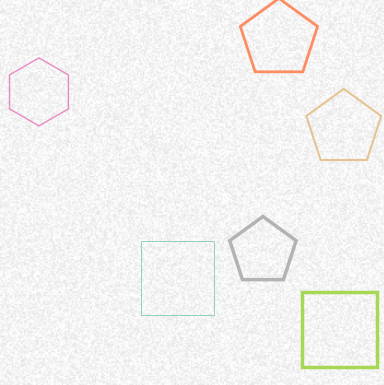[{"shape": "square", "thickness": 0.5, "radius": 0.48, "center": [0.462, 0.278]}, {"shape": "pentagon", "thickness": 2, "radius": 0.53, "center": [0.725, 0.899]}, {"shape": "hexagon", "thickness": 1, "radius": 0.44, "center": [0.101, 0.761]}, {"shape": "square", "thickness": 2.5, "radius": 0.49, "center": [0.882, 0.144]}, {"shape": "pentagon", "thickness": 1.5, "radius": 0.51, "center": [0.893, 0.667]}, {"shape": "pentagon", "thickness": 2.5, "radius": 0.45, "center": [0.683, 0.347]}]